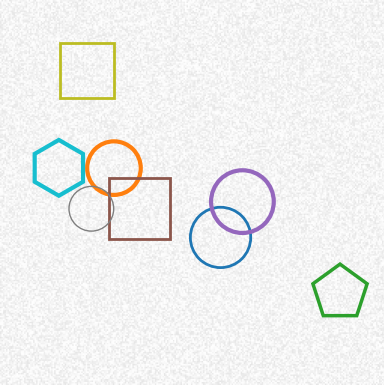[{"shape": "circle", "thickness": 2, "radius": 0.39, "center": [0.573, 0.383]}, {"shape": "circle", "thickness": 3, "radius": 0.35, "center": [0.296, 0.563]}, {"shape": "pentagon", "thickness": 2.5, "radius": 0.37, "center": [0.883, 0.24]}, {"shape": "circle", "thickness": 3, "radius": 0.41, "center": [0.63, 0.476]}, {"shape": "square", "thickness": 2, "radius": 0.4, "center": [0.362, 0.458]}, {"shape": "circle", "thickness": 1, "radius": 0.29, "center": [0.237, 0.458]}, {"shape": "square", "thickness": 2, "radius": 0.35, "center": [0.226, 0.817]}, {"shape": "hexagon", "thickness": 3, "radius": 0.36, "center": [0.153, 0.564]}]